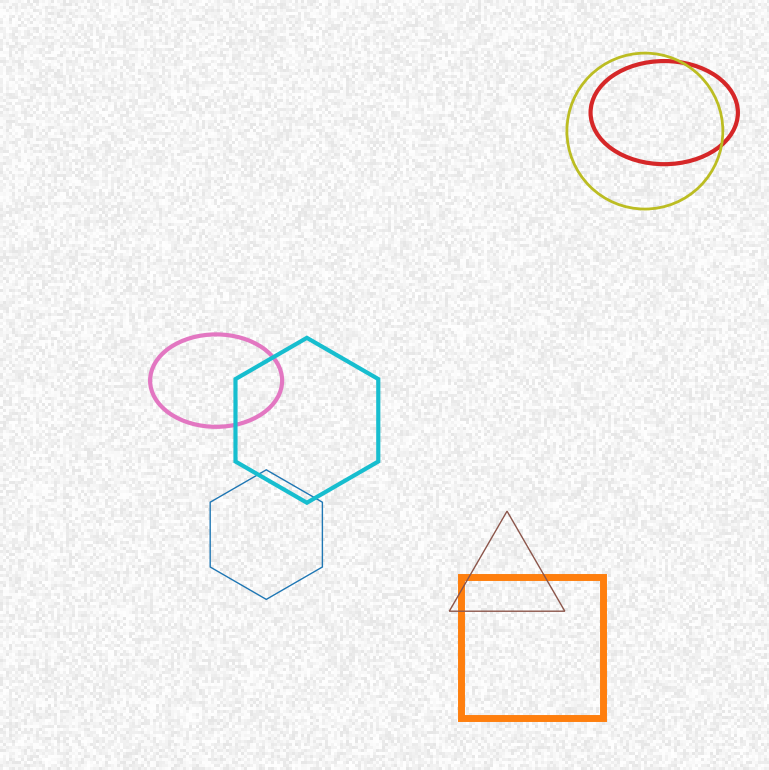[{"shape": "hexagon", "thickness": 0.5, "radius": 0.42, "center": [0.346, 0.306]}, {"shape": "square", "thickness": 2.5, "radius": 0.46, "center": [0.691, 0.159]}, {"shape": "oval", "thickness": 1.5, "radius": 0.48, "center": [0.863, 0.854]}, {"shape": "triangle", "thickness": 0.5, "radius": 0.43, "center": [0.659, 0.25]}, {"shape": "oval", "thickness": 1.5, "radius": 0.43, "center": [0.281, 0.506]}, {"shape": "circle", "thickness": 1, "radius": 0.51, "center": [0.837, 0.83]}, {"shape": "hexagon", "thickness": 1.5, "radius": 0.54, "center": [0.399, 0.454]}]